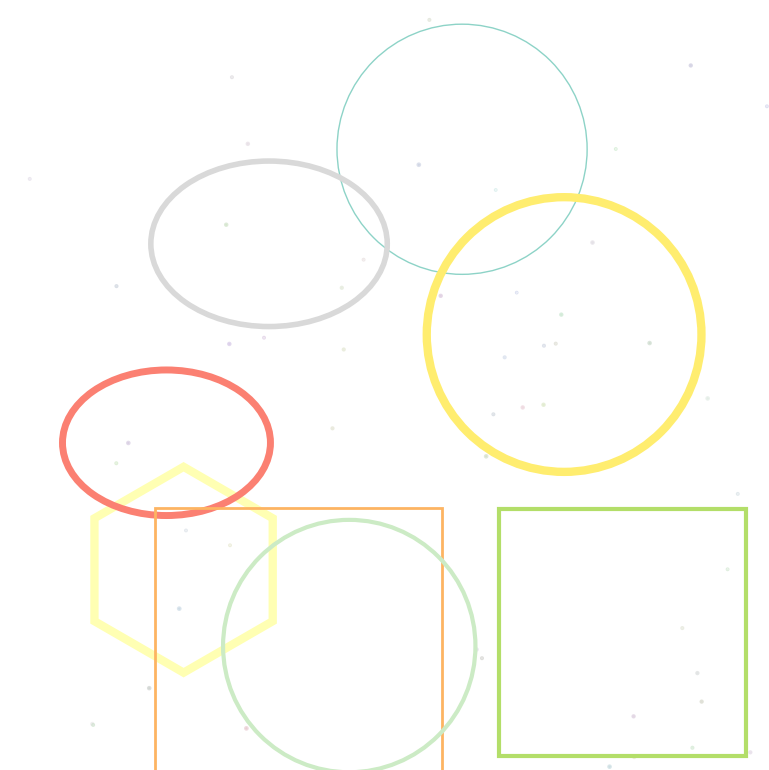[{"shape": "circle", "thickness": 0.5, "radius": 0.81, "center": [0.6, 0.806]}, {"shape": "hexagon", "thickness": 3, "radius": 0.67, "center": [0.238, 0.26]}, {"shape": "oval", "thickness": 2.5, "radius": 0.68, "center": [0.216, 0.425]}, {"shape": "square", "thickness": 1, "radius": 0.93, "center": [0.388, 0.153]}, {"shape": "square", "thickness": 1.5, "radius": 0.8, "center": [0.808, 0.179]}, {"shape": "oval", "thickness": 2, "radius": 0.77, "center": [0.349, 0.683]}, {"shape": "circle", "thickness": 1.5, "radius": 0.82, "center": [0.454, 0.161]}, {"shape": "circle", "thickness": 3, "radius": 0.89, "center": [0.733, 0.566]}]